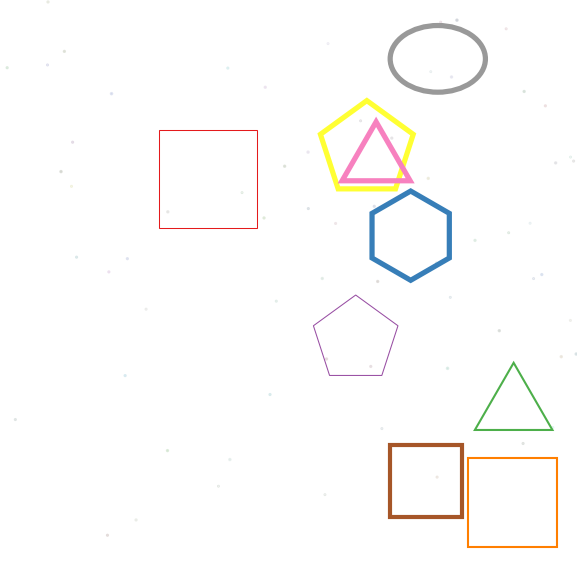[{"shape": "square", "thickness": 0.5, "radius": 0.42, "center": [0.361, 0.69]}, {"shape": "hexagon", "thickness": 2.5, "radius": 0.39, "center": [0.711, 0.591]}, {"shape": "triangle", "thickness": 1, "radius": 0.39, "center": [0.889, 0.293]}, {"shape": "pentagon", "thickness": 0.5, "radius": 0.38, "center": [0.616, 0.411]}, {"shape": "square", "thickness": 1, "radius": 0.39, "center": [0.887, 0.129]}, {"shape": "pentagon", "thickness": 2.5, "radius": 0.42, "center": [0.635, 0.74]}, {"shape": "square", "thickness": 2, "radius": 0.31, "center": [0.738, 0.166]}, {"shape": "triangle", "thickness": 2.5, "radius": 0.34, "center": [0.651, 0.72]}, {"shape": "oval", "thickness": 2.5, "radius": 0.41, "center": [0.758, 0.897]}]